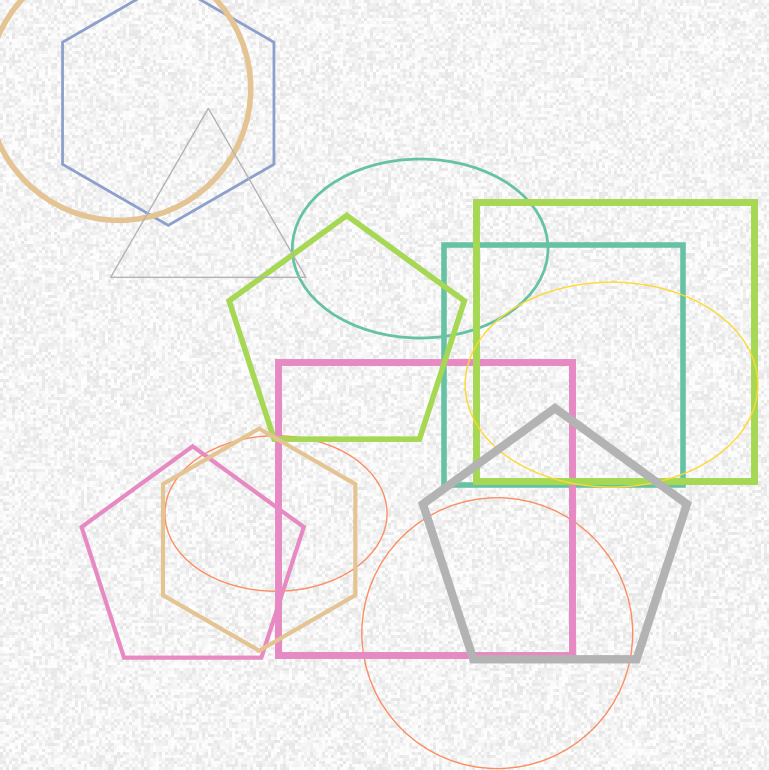[{"shape": "square", "thickness": 2, "radius": 0.78, "center": [0.732, 0.526]}, {"shape": "oval", "thickness": 1, "radius": 0.83, "center": [0.546, 0.677]}, {"shape": "oval", "thickness": 0.5, "radius": 0.72, "center": [0.358, 0.333]}, {"shape": "circle", "thickness": 0.5, "radius": 0.88, "center": [0.646, 0.178]}, {"shape": "hexagon", "thickness": 1, "radius": 0.79, "center": [0.219, 0.866]}, {"shape": "square", "thickness": 2.5, "radius": 0.95, "center": [0.552, 0.34]}, {"shape": "pentagon", "thickness": 1.5, "radius": 0.76, "center": [0.25, 0.269]}, {"shape": "square", "thickness": 2.5, "radius": 0.9, "center": [0.799, 0.556]}, {"shape": "pentagon", "thickness": 2, "radius": 0.8, "center": [0.45, 0.56]}, {"shape": "oval", "thickness": 0.5, "radius": 0.95, "center": [0.794, 0.501]}, {"shape": "circle", "thickness": 2, "radius": 0.86, "center": [0.155, 0.885]}, {"shape": "hexagon", "thickness": 1.5, "radius": 0.72, "center": [0.337, 0.299]}, {"shape": "pentagon", "thickness": 3, "radius": 0.9, "center": [0.721, 0.29]}, {"shape": "triangle", "thickness": 0.5, "radius": 0.73, "center": [0.27, 0.713]}]